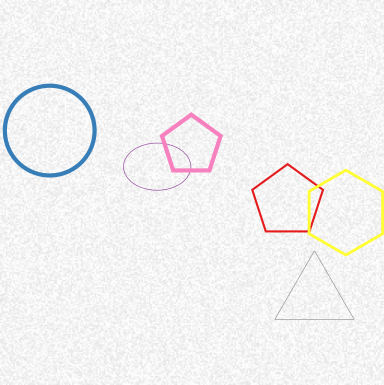[{"shape": "pentagon", "thickness": 1.5, "radius": 0.48, "center": [0.747, 0.477]}, {"shape": "circle", "thickness": 3, "radius": 0.58, "center": [0.129, 0.661]}, {"shape": "oval", "thickness": 0.5, "radius": 0.44, "center": [0.408, 0.567]}, {"shape": "hexagon", "thickness": 2, "radius": 0.55, "center": [0.898, 0.448]}, {"shape": "pentagon", "thickness": 3, "radius": 0.4, "center": [0.497, 0.622]}, {"shape": "triangle", "thickness": 0.5, "radius": 0.6, "center": [0.817, 0.23]}]